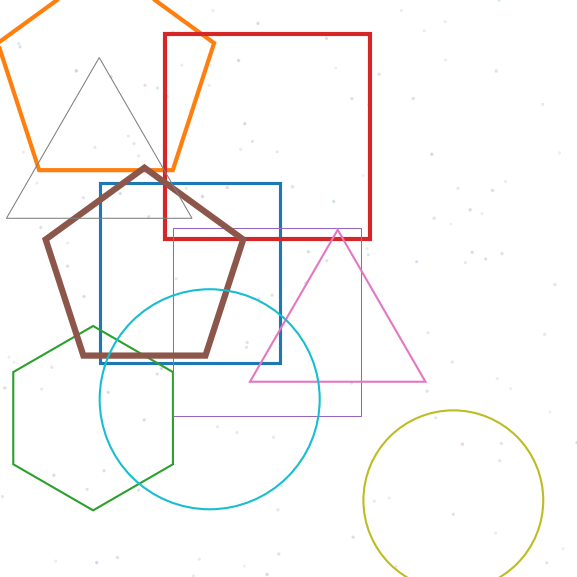[{"shape": "square", "thickness": 1.5, "radius": 0.78, "center": [0.329, 0.526]}, {"shape": "pentagon", "thickness": 2, "radius": 0.98, "center": [0.184, 0.864]}, {"shape": "hexagon", "thickness": 1, "radius": 0.8, "center": [0.161, 0.275]}, {"shape": "square", "thickness": 2, "radius": 0.89, "center": [0.463, 0.763]}, {"shape": "square", "thickness": 0.5, "radius": 0.81, "center": [0.462, 0.442]}, {"shape": "pentagon", "thickness": 3, "radius": 0.9, "center": [0.25, 0.529]}, {"shape": "triangle", "thickness": 1, "radius": 0.88, "center": [0.585, 0.426]}, {"shape": "triangle", "thickness": 0.5, "radius": 0.93, "center": [0.172, 0.714]}, {"shape": "circle", "thickness": 1, "radius": 0.78, "center": [0.785, 0.133]}, {"shape": "circle", "thickness": 1, "radius": 0.95, "center": [0.363, 0.308]}]